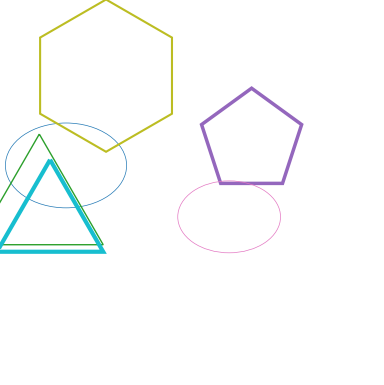[{"shape": "oval", "thickness": 0.5, "radius": 0.79, "center": [0.171, 0.57]}, {"shape": "triangle", "thickness": 1, "radius": 0.96, "center": [0.102, 0.46]}, {"shape": "pentagon", "thickness": 2.5, "radius": 0.68, "center": [0.654, 0.634]}, {"shape": "oval", "thickness": 0.5, "radius": 0.67, "center": [0.595, 0.437]}, {"shape": "hexagon", "thickness": 1.5, "radius": 0.99, "center": [0.275, 0.804]}, {"shape": "triangle", "thickness": 3, "radius": 0.8, "center": [0.13, 0.426]}]